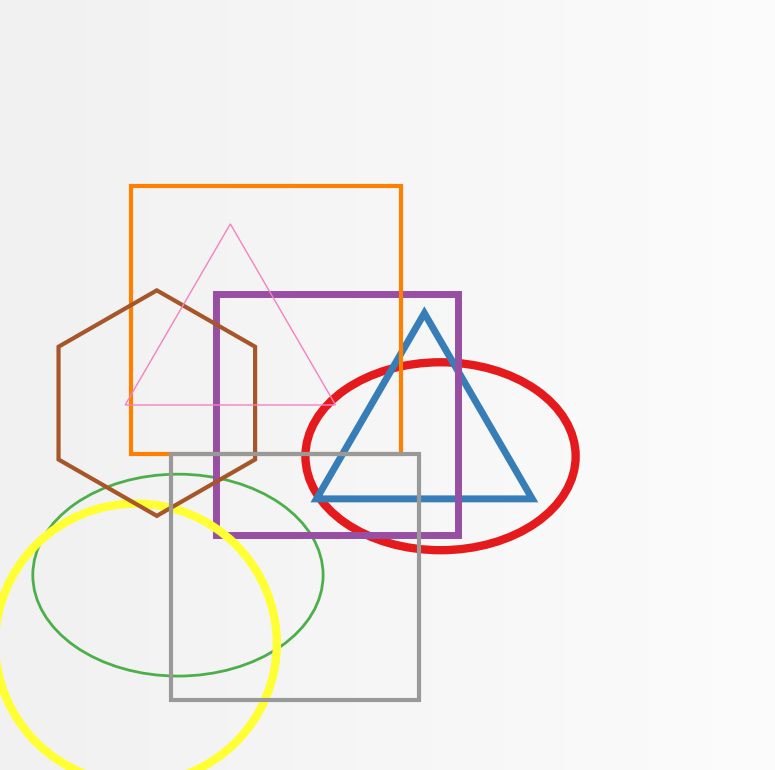[{"shape": "oval", "thickness": 3, "radius": 0.87, "center": [0.568, 0.407]}, {"shape": "triangle", "thickness": 2.5, "radius": 0.8, "center": [0.548, 0.432]}, {"shape": "oval", "thickness": 1, "radius": 0.94, "center": [0.23, 0.253]}, {"shape": "square", "thickness": 2.5, "radius": 0.78, "center": [0.435, 0.462]}, {"shape": "square", "thickness": 1.5, "radius": 0.87, "center": [0.343, 0.584]}, {"shape": "circle", "thickness": 3, "radius": 0.91, "center": [0.175, 0.164]}, {"shape": "hexagon", "thickness": 1.5, "radius": 0.73, "center": [0.202, 0.476]}, {"shape": "triangle", "thickness": 0.5, "radius": 0.78, "center": [0.297, 0.552]}, {"shape": "square", "thickness": 1.5, "radius": 0.8, "center": [0.381, 0.251]}]